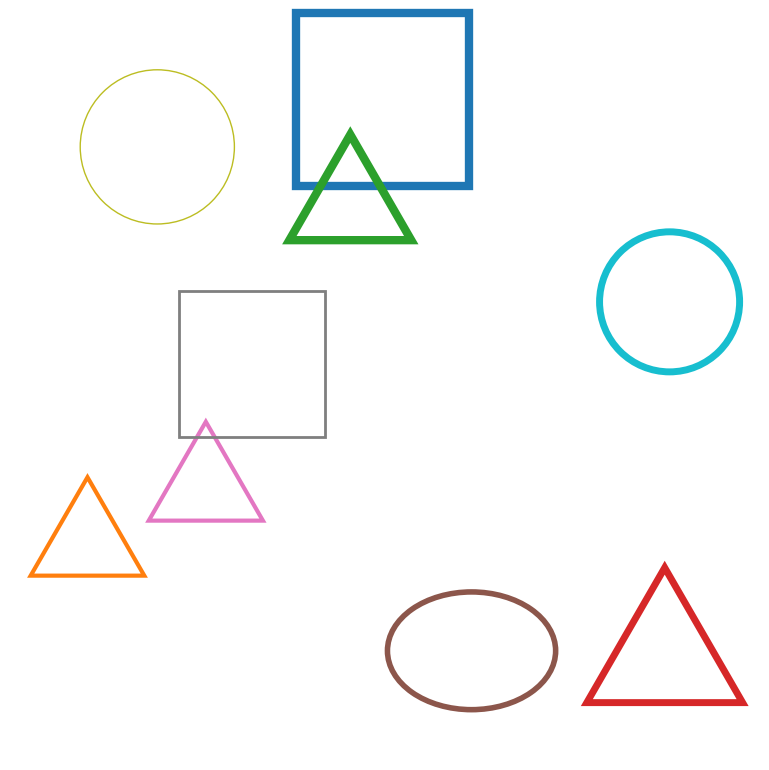[{"shape": "square", "thickness": 3, "radius": 0.56, "center": [0.497, 0.871]}, {"shape": "triangle", "thickness": 1.5, "radius": 0.43, "center": [0.114, 0.295]}, {"shape": "triangle", "thickness": 3, "radius": 0.46, "center": [0.455, 0.734]}, {"shape": "triangle", "thickness": 2.5, "radius": 0.58, "center": [0.863, 0.146]}, {"shape": "oval", "thickness": 2, "radius": 0.55, "center": [0.612, 0.155]}, {"shape": "triangle", "thickness": 1.5, "radius": 0.43, "center": [0.267, 0.367]}, {"shape": "square", "thickness": 1, "radius": 0.47, "center": [0.328, 0.527]}, {"shape": "circle", "thickness": 0.5, "radius": 0.5, "center": [0.204, 0.809]}, {"shape": "circle", "thickness": 2.5, "radius": 0.45, "center": [0.87, 0.608]}]